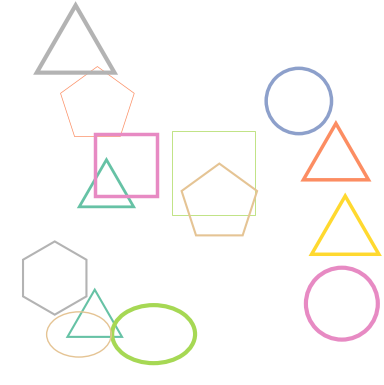[{"shape": "triangle", "thickness": 2, "radius": 0.41, "center": [0.276, 0.504]}, {"shape": "triangle", "thickness": 1.5, "radius": 0.41, "center": [0.246, 0.166]}, {"shape": "triangle", "thickness": 2.5, "radius": 0.49, "center": [0.872, 0.582]}, {"shape": "pentagon", "thickness": 0.5, "radius": 0.5, "center": [0.253, 0.727]}, {"shape": "circle", "thickness": 2.5, "radius": 0.42, "center": [0.776, 0.738]}, {"shape": "circle", "thickness": 3, "radius": 0.47, "center": [0.888, 0.211]}, {"shape": "square", "thickness": 2.5, "radius": 0.4, "center": [0.327, 0.572]}, {"shape": "oval", "thickness": 3, "radius": 0.54, "center": [0.399, 0.132]}, {"shape": "square", "thickness": 0.5, "radius": 0.54, "center": [0.555, 0.551]}, {"shape": "triangle", "thickness": 2.5, "radius": 0.5, "center": [0.897, 0.39]}, {"shape": "pentagon", "thickness": 1.5, "radius": 0.52, "center": [0.57, 0.472]}, {"shape": "oval", "thickness": 1, "radius": 0.42, "center": [0.205, 0.131]}, {"shape": "triangle", "thickness": 3, "radius": 0.58, "center": [0.196, 0.87]}, {"shape": "hexagon", "thickness": 1.5, "radius": 0.48, "center": [0.142, 0.278]}]